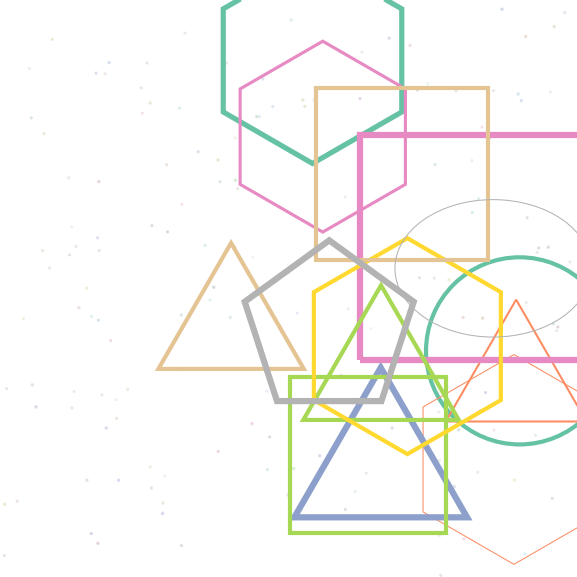[{"shape": "hexagon", "thickness": 2.5, "radius": 0.89, "center": [0.541, 0.895]}, {"shape": "circle", "thickness": 2, "radius": 0.81, "center": [0.9, 0.392]}, {"shape": "triangle", "thickness": 1, "radius": 0.7, "center": [0.894, 0.34]}, {"shape": "hexagon", "thickness": 0.5, "radius": 0.91, "center": [0.89, 0.204]}, {"shape": "triangle", "thickness": 3, "radius": 0.86, "center": [0.659, 0.19]}, {"shape": "square", "thickness": 3, "radius": 0.98, "center": [0.819, 0.57]}, {"shape": "hexagon", "thickness": 1.5, "radius": 0.83, "center": [0.559, 0.763]}, {"shape": "square", "thickness": 2, "radius": 0.68, "center": [0.637, 0.212]}, {"shape": "triangle", "thickness": 2, "radius": 0.78, "center": [0.66, 0.35]}, {"shape": "hexagon", "thickness": 2, "radius": 0.93, "center": [0.705, 0.4]}, {"shape": "triangle", "thickness": 2, "radius": 0.73, "center": [0.4, 0.433]}, {"shape": "square", "thickness": 2, "radius": 0.75, "center": [0.696, 0.698]}, {"shape": "pentagon", "thickness": 3, "radius": 0.77, "center": [0.57, 0.429]}, {"shape": "oval", "thickness": 0.5, "radius": 0.85, "center": [0.854, 0.534]}]